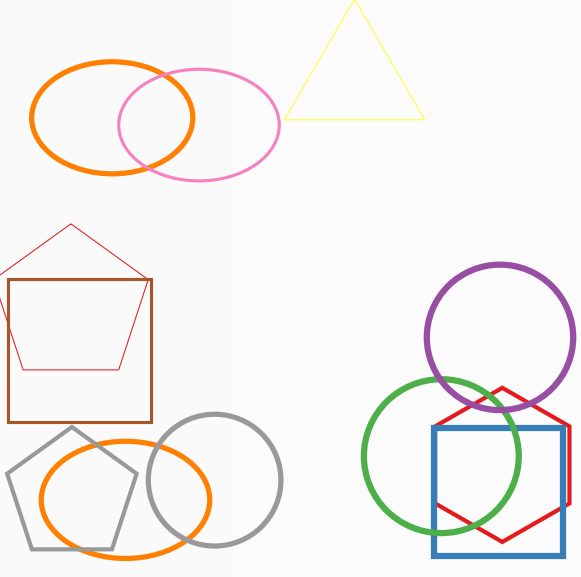[{"shape": "pentagon", "thickness": 0.5, "radius": 0.7, "center": [0.122, 0.472]}, {"shape": "hexagon", "thickness": 2, "radius": 0.67, "center": [0.864, 0.194]}, {"shape": "square", "thickness": 3, "radius": 0.55, "center": [0.858, 0.147]}, {"shape": "circle", "thickness": 3, "radius": 0.67, "center": [0.759, 0.209]}, {"shape": "circle", "thickness": 3, "radius": 0.63, "center": [0.86, 0.415]}, {"shape": "oval", "thickness": 2.5, "radius": 0.69, "center": [0.193, 0.795]}, {"shape": "oval", "thickness": 2.5, "radius": 0.72, "center": [0.216, 0.134]}, {"shape": "triangle", "thickness": 0.5, "radius": 0.7, "center": [0.61, 0.861]}, {"shape": "square", "thickness": 1.5, "radius": 0.62, "center": [0.137, 0.392]}, {"shape": "oval", "thickness": 1.5, "radius": 0.69, "center": [0.342, 0.783]}, {"shape": "pentagon", "thickness": 2, "radius": 0.59, "center": [0.124, 0.143]}, {"shape": "circle", "thickness": 2.5, "radius": 0.57, "center": [0.369, 0.168]}]